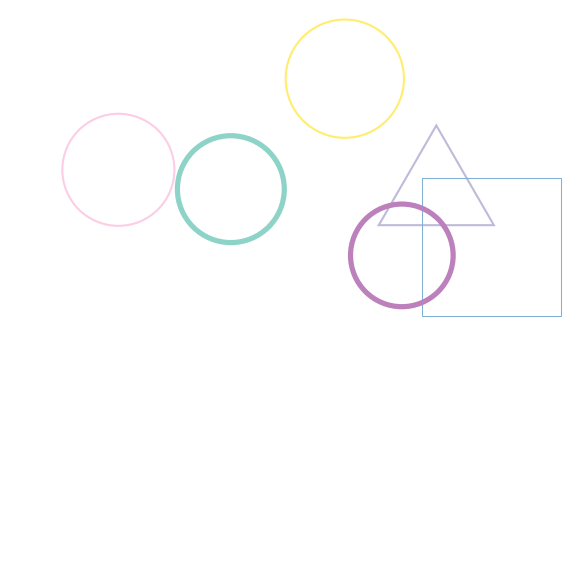[{"shape": "circle", "thickness": 2.5, "radius": 0.46, "center": [0.4, 0.672]}, {"shape": "triangle", "thickness": 1, "radius": 0.58, "center": [0.756, 0.667]}, {"shape": "square", "thickness": 0.5, "radius": 0.6, "center": [0.851, 0.572]}, {"shape": "circle", "thickness": 1, "radius": 0.49, "center": [0.205, 0.705]}, {"shape": "circle", "thickness": 2.5, "radius": 0.44, "center": [0.696, 0.557]}, {"shape": "circle", "thickness": 1, "radius": 0.51, "center": [0.597, 0.863]}]